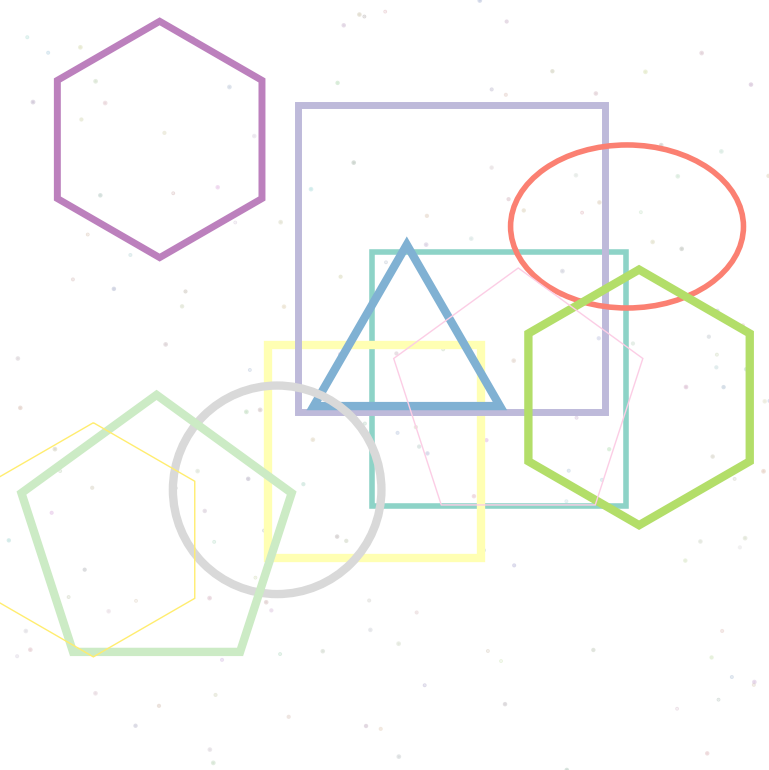[{"shape": "square", "thickness": 2, "radius": 0.82, "center": [0.648, 0.508]}, {"shape": "square", "thickness": 3, "radius": 0.69, "center": [0.486, 0.413]}, {"shape": "square", "thickness": 2.5, "radius": 1.0, "center": [0.587, 0.664]}, {"shape": "oval", "thickness": 2, "radius": 0.76, "center": [0.814, 0.706]}, {"shape": "triangle", "thickness": 3, "radius": 0.7, "center": [0.528, 0.542]}, {"shape": "hexagon", "thickness": 3, "radius": 0.83, "center": [0.83, 0.484]}, {"shape": "pentagon", "thickness": 0.5, "radius": 0.85, "center": [0.673, 0.482]}, {"shape": "circle", "thickness": 3, "radius": 0.68, "center": [0.36, 0.364]}, {"shape": "hexagon", "thickness": 2.5, "radius": 0.77, "center": [0.207, 0.819]}, {"shape": "pentagon", "thickness": 3, "radius": 0.92, "center": [0.203, 0.303]}, {"shape": "hexagon", "thickness": 0.5, "radius": 0.76, "center": [0.121, 0.299]}]